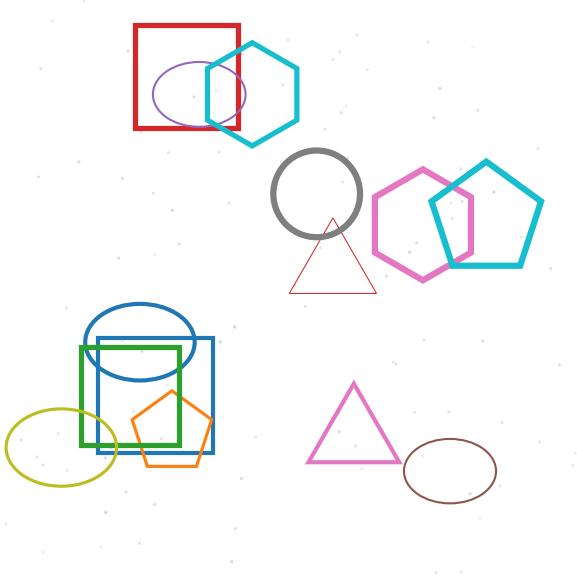[{"shape": "oval", "thickness": 2, "radius": 0.47, "center": [0.242, 0.407]}, {"shape": "square", "thickness": 2, "radius": 0.5, "center": [0.269, 0.314]}, {"shape": "pentagon", "thickness": 1.5, "radius": 0.36, "center": [0.298, 0.25]}, {"shape": "square", "thickness": 2.5, "radius": 0.42, "center": [0.225, 0.314]}, {"shape": "square", "thickness": 2.5, "radius": 0.44, "center": [0.323, 0.867]}, {"shape": "triangle", "thickness": 0.5, "radius": 0.44, "center": [0.576, 0.535]}, {"shape": "oval", "thickness": 1, "radius": 0.4, "center": [0.345, 0.836]}, {"shape": "oval", "thickness": 1, "radius": 0.4, "center": [0.779, 0.183]}, {"shape": "hexagon", "thickness": 3, "radius": 0.48, "center": [0.732, 0.61]}, {"shape": "triangle", "thickness": 2, "radius": 0.45, "center": [0.613, 0.244]}, {"shape": "circle", "thickness": 3, "radius": 0.38, "center": [0.548, 0.663]}, {"shape": "oval", "thickness": 1.5, "radius": 0.48, "center": [0.106, 0.224]}, {"shape": "pentagon", "thickness": 3, "radius": 0.5, "center": [0.842, 0.62]}, {"shape": "hexagon", "thickness": 2.5, "radius": 0.45, "center": [0.437, 0.836]}]